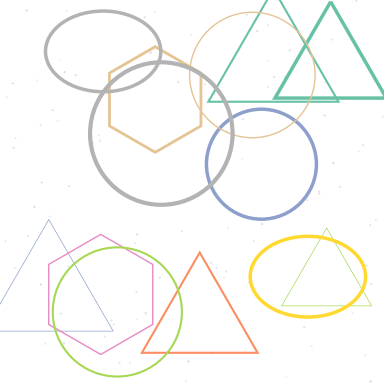[{"shape": "triangle", "thickness": 1.5, "radius": 0.98, "center": [0.71, 0.833]}, {"shape": "triangle", "thickness": 2.5, "radius": 0.83, "center": [0.859, 0.829]}, {"shape": "triangle", "thickness": 1.5, "radius": 0.87, "center": [0.519, 0.17]}, {"shape": "circle", "thickness": 2.5, "radius": 0.71, "center": [0.679, 0.574]}, {"shape": "triangle", "thickness": 0.5, "radius": 0.97, "center": [0.127, 0.237]}, {"shape": "hexagon", "thickness": 1, "radius": 0.78, "center": [0.262, 0.235]}, {"shape": "triangle", "thickness": 0.5, "radius": 0.67, "center": [0.848, 0.273]}, {"shape": "circle", "thickness": 1.5, "radius": 0.84, "center": [0.305, 0.19]}, {"shape": "oval", "thickness": 2.5, "radius": 0.75, "center": [0.8, 0.281]}, {"shape": "circle", "thickness": 1, "radius": 0.81, "center": [0.655, 0.805]}, {"shape": "hexagon", "thickness": 2, "radius": 0.69, "center": [0.403, 0.742]}, {"shape": "oval", "thickness": 2.5, "radius": 0.75, "center": [0.268, 0.866]}, {"shape": "circle", "thickness": 3, "radius": 0.93, "center": [0.419, 0.653]}]